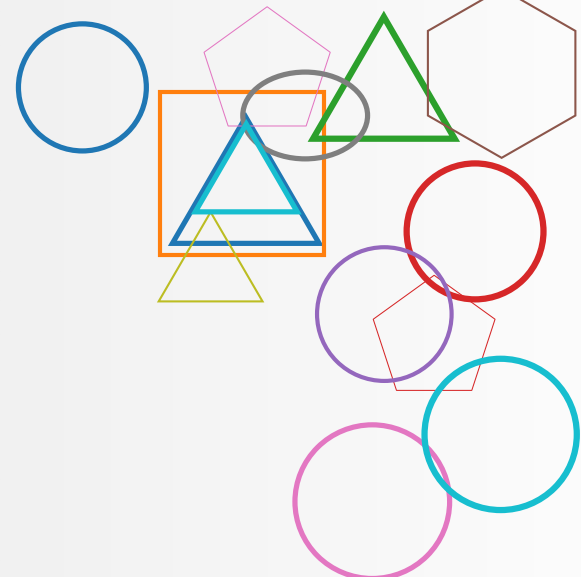[{"shape": "triangle", "thickness": 2.5, "radius": 0.73, "center": [0.423, 0.651]}, {"shape": "circle", "thickness": 2.5, "radius": 0.55, "center": [0.142, 0.848]}, {"shape": "square", "thickness": 2, "radius": 0.71, "center": [0.417, 0.699]}, {"shape": "triangle", "thickness": 3, "radius": 0.7, "center": [0.66, 0.829]}, {"shape": "circle", "thickness": 3, "radius": 0.59, "center": [0.817, 0.598]}, {"shape": "pentagon", "thickness": 0.5, "radius": 0.55, "center": [0.747, 0.412]}, {"shape": "circle", "thickness": 2, "radius": 0.58, "center": [0.661, 0.455]}, {"shape": "hexagon", "thickness": 1, "radius": 0.73, "center": [0.863, 0.872]}, {"shape": "pentagon", "thickness": 0.5, "radius": 0.57, "center": [0.46, 0.873]}, {"shape": "circle", "thickness": 2.5, "radius": 0.67, "center": [0.641, 0.13]}, {"shape": "oval", "thickness": 2.5, "radius": 0.54, "center": [0.525, 0.799]}, {"shape": "triangle", "thickness": 1, "radius": 0.52, "center": [0.362, 0.529]}, {"shape": "circle", "thickness": 3, "radius": 0.65, "center": [0.861, 0.247]}, {"shape": "triangle", "thickness": 2.5, "radius": 0.51, "center": [0.424, 0.683]}]